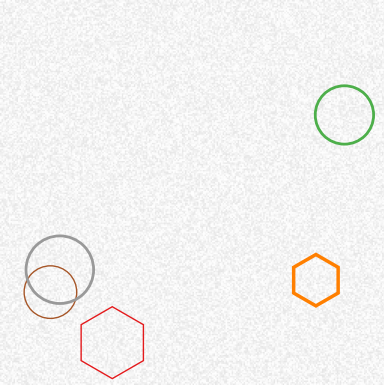[{"shape": "hexagon", "thickness": 1, "radius": 0.47, "center": [0.292, 0.11]}, {"shape": "circle", "thickness": 2, "radius": 0.38, "center": [0.895, 0.701]}, {"shape": "hexagon", "thickness": 2.5, "radius": 0.33, "center": [0.821, 0.272]}, {"shape": "circle", "thickness": 1, "radius": 0.34, "center": [0.131, 0.241]}, {"shape": "circle", "thickness": 2, "radius": 0.44, "center": [0.155, 0.299]}]